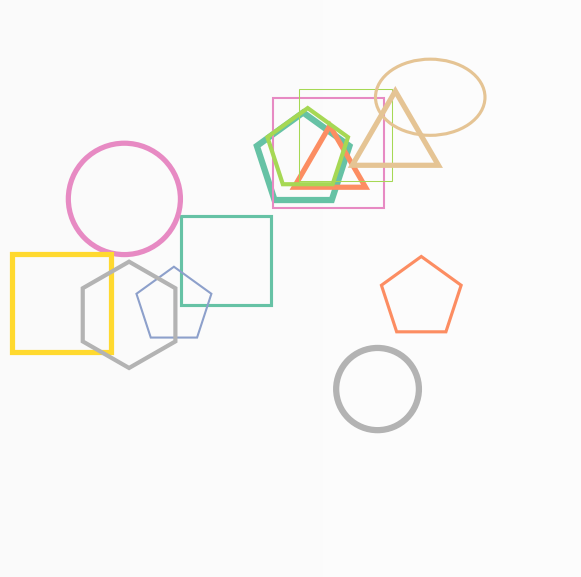[{"shape": "pentagon", "thickness": 3, "radius": 0.42, "center": [0.522, 0.721]}, {"shape": "square", "thickness": 1.5, "radius": 0.39, "center": [0.388, 0.548]}, {"shape": "triangle", "thickness": 2.5, "radius": 0.35, "center": [0.567, 0.71]}, {"shape": "pentagon", "thickness": 1.5, "radius": 0.36, "center": [0.725, 0.483]}, {"shape": "pentagon", "thickness": 1, "radius": 0.34, "center": [0.299, 0.469]}, {"shape": "circle", "thickness": 2.5, "radius": 0.48, "center": [0.214, 0.655]}, {"shape": "square", "thickness": 1, "radius": 0.47, "center": [0.565, 0.734]}, {"shape": "square", "thickness": 0.5, "radius": 0.4, "center": [0.595, 0.766]}, {"shape": "pentagon", "thickness": 2, "radius": 0.36, "center": [0.529, 0.739]}, {"shape": "square", "thickness": 2.5, "radius": 0.42, "center": [0.106, 0.475]}, {"shape": "oval", "thickness": 1.5, "radius": 0.47, "center": [0.74, 0.831]}, {"shape": "triangle", "thickness": 2.5, "radius": 0.43, "center": [0.68, 0.756]}, {"shape": "circle", "thickness": 3, "radius": 0.36, "center": [0.65, 0.325]}, {"shape": "hexagon", "thickness": 2, "radius": 0.46, "center": [0.222, 0.454]}]